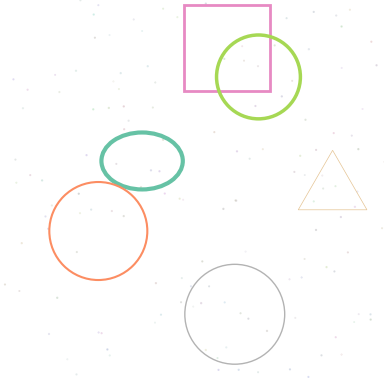[{"shape": "oval", "thickness": 3, "radius": 0.53, "center": [0.369, 0.582]}, {"shape": "circle", "thickness": 1.5, "radius": 0.64, "center": [0.255, 0.4]}, {"shape": "square", "thickness": 2, "radius": 0.56, "center": [0.59, 0.876]}, {"shape": "circle", "thickness": 2.5, "radius": 0.54, "center": [0.671, 0.8]}, {"shape": "triangle", "thickness": 0.5, "radius": 0.52, "center": [0.864, 0.507]}, {"shape": "circle", "thickness": 1, "radius": 0.65, "center": [0.61, 0.184]}]